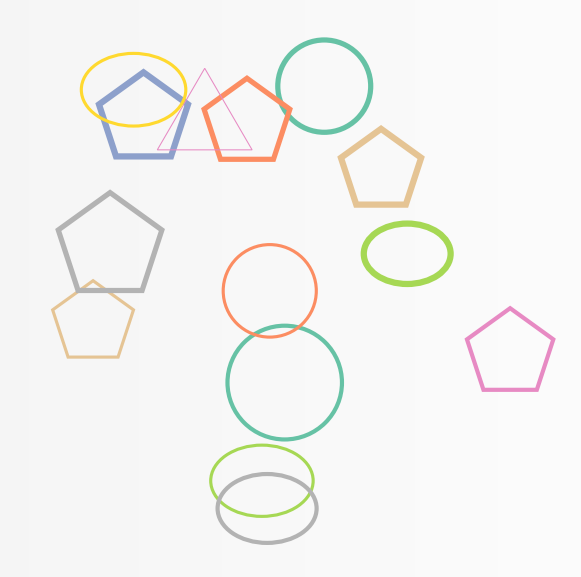[{"shape": "circle", "thickness": 2.5, "radius": 0.4, "center": [0.558, 0.85]}, {"shape": "circle", "thickness": 2, "radius": 0.49, "center": [0.49, 0.337]}, {"shape": "pentagon", "thickness": 2.5, "radius": 0.39, "center": [0.425, 0.786]}, {"shape": "circle", "thickness": 1.5, "radius": 0.4, "center": [0.464, 0.495]}, {"shape": "pentagon", "thickness": 3, "radius": 0.4, "center": [0.247, 0.793]}, {"shape": "triangle", "thickness": 0.5, "radius": 0.47, "center": [0.352, 0.787]}, {"shape": "pentagon", "thickness": 2, "radius": 0.39, "center": [0.878, 0.387]}, {"shape": "oval", "thickness": 3, "radius": 0.37, "center": [0.701, 0.56]}, {"shape": "oval", "thickness": 1.5, "radius": 0.44, "center": [0.451, 0.167]}, {"shape": "oval", "thickness": 1.5, "radius": 0.45, "center": [0.23, 0.844]}, {"shape": "pentagon", "thickness": 1.5, "radius": 0.37, "center": [0.16, 0.44]}, {"shape": "pentagon", "thickness": 3, "radius": 0.36, "center": [0.656, 0.704]}, {"shape": "pentagon", "thickness": 2.5, "radius": 0.47, "center": [0.189, 0.572]}, {"shape": "oval", "thickness": 2, "radius": 0.43, "center": [0.46, 0.119]}]